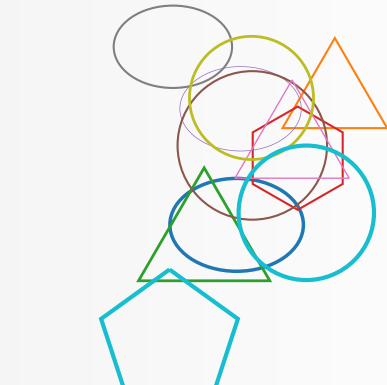[{"shape": "oval", "thickness": 2.5, "radius": 0.86, "center": [0.611, 0.416]}, {"shape": "triangle", "thickness": 1.5, "radius": 0.78, "center": [0.864, 0.745]}, {"shape": "triangle", "thickness": 2, "radius": 0.98, "center": [0.527, 0.368]}, {"shape": "hexagon", "thickness": 1.5, "radius": 0.67, "center": [0.768, 0.589]}, {"shape": "oval", "thickness": 0.5, "radius": 0.78, "center": [0.621, 0.717]}, {"shape": "circle", "thickness": 1.5, "radius": 0.96, "center": [0.651, 0.622]}, {"shape": "triangle", "thickness": 1, "radius": 0.85, "center": [0.754, 0.622]}, {"shape": "oval", "thickness": 1.5, "radius": 0.76, "center": [0.446, 0.879]}, {"shape": "circle", "thickness": 2, "radius": 0.8, "center": [0.649, 0.746]}, {"shape": "circle", "thickness": 3, "radius": 0.87, "center": [0.79, 0.447]}, {"shape": "pentagon", "thickness": 3, "radius": 0.93, "center": [0.437, 0.114]}]